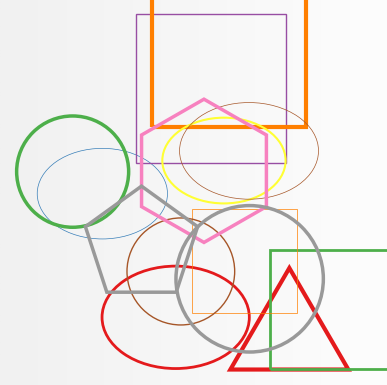[{"shape": "triangle", "thickness": 3, "radius": 0.88, "center": [0.747, 0.128]}, {"shape": "oval", "thickness": 2, "radius": 0.95, "center": [0.453, 0.176]}, {"shape": "oval", "thickness": 0.5, "radius": 0.84, "center": [0.264, 0.497]}, {"shape": "circle", "thickness": 2.5, "radius": 0.72, "center": [0.187, 0.554]}, {"shape": "square", "thickness": 2, "radius": 0.78, "center": [0.851, 0.196]}, {"shape": "square", "thickness": 1, "radius": 0.97, "center": [0.543, 0.77]}, {"shape": "square", "thickness": 0.5, "radius": 0.68, "center": [0.632, 0.322]}, {"shape": "square", "thickness": 3, "radius": 0.99, "center": [0.592, 0.868]}, {"shape": "oval", "thickness": 1.5, "radius": 0.8, "center": [0.578, 0.583]}, {"shape": "circle", "thickness": 1, "radius": 0.69, "center": [0.467, 0.295]}, {"shape": "oval", "thickness": 0.5, "radius": 0.9, "center": [0.643, 0.608]}, {"shape": "hexagon", "thickness": 2.5, "radius": 0.93, "center": [0.526, 0.556]}, {"shape": "pentagon", "thickness": 2.5, "radius": 0.76, "center": [0.365, 0.364]}, {"shape": "circle", "thickness": 2.5, "radius": 0.95, "center": [0.644, 0.276]}]